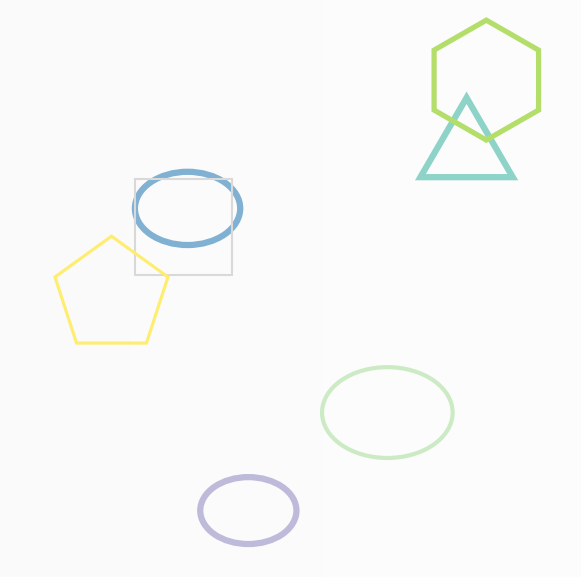[{"shape": "triangle", "thickness": 3, "radius": 0.46, "center": [0.803, 0.738]}, {"shape": "oval", "thickness": 3, "radius": 0.41, "center": [0.427, 0.115]}, {"shape": "oval", "thickness": 3, "radius": 0.45, "center": [0.323, 0.638]}, {"shape": "hexagon", "thickness": 2.5, "radius": 0.52, "center": [0.837, 0.86]}, {"shape": "square", "thickness": 1, "radius": 0.41, "center": [0.316, 0.606]}, {"shape": "oval", "thickness": 2, "radius": 0.56, "center": [0.666, 0.285]}, {"shape": "pentagon", "thickness": 1.5, "radius": 0.51, "center": [0.192, 0.488]}]